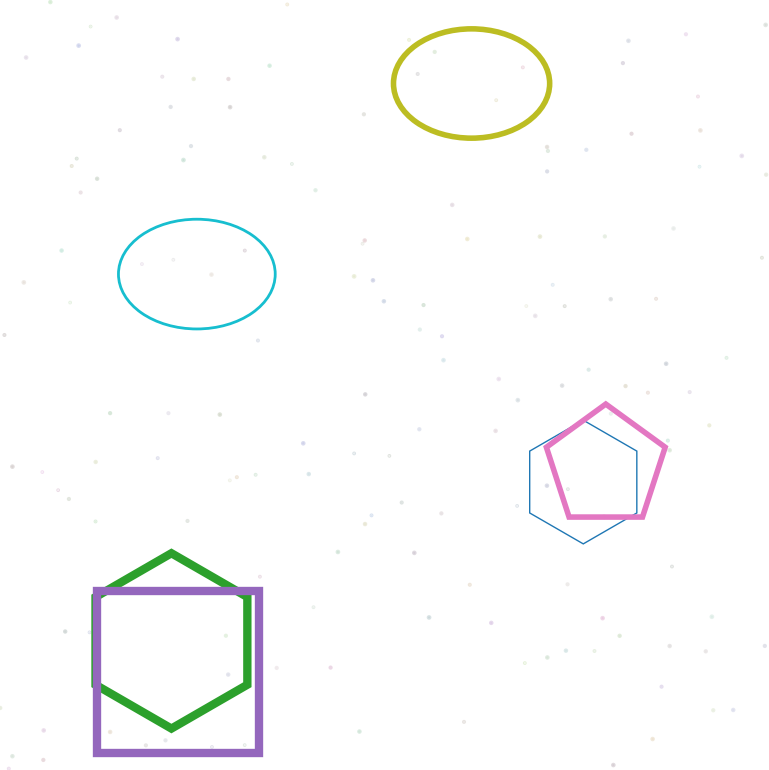[{"shape": "hexagon", "thickness": 0.5, "radius": 0.4, "center": [0.757, 0.374]}, {"shape": "hexagon", "thickness": 3, "radius": 0.57, "center": [0.223, 0.168]}, {"shape": "square", "thickness": 3, "radius": 0.53, "center": [0.231, 0.128]}, {"shape": "pentagon", "thickness": 2, "radius": 0.41, "center": [0.787, 0.394]}, {"shape": "oval", "thickness": 2, "radius": 0.51, "center": [0.612, 0.892]}, {"shape": "oval", "thickness": 1, "radius": 0.51, "center": [0.256, 0.644]}]